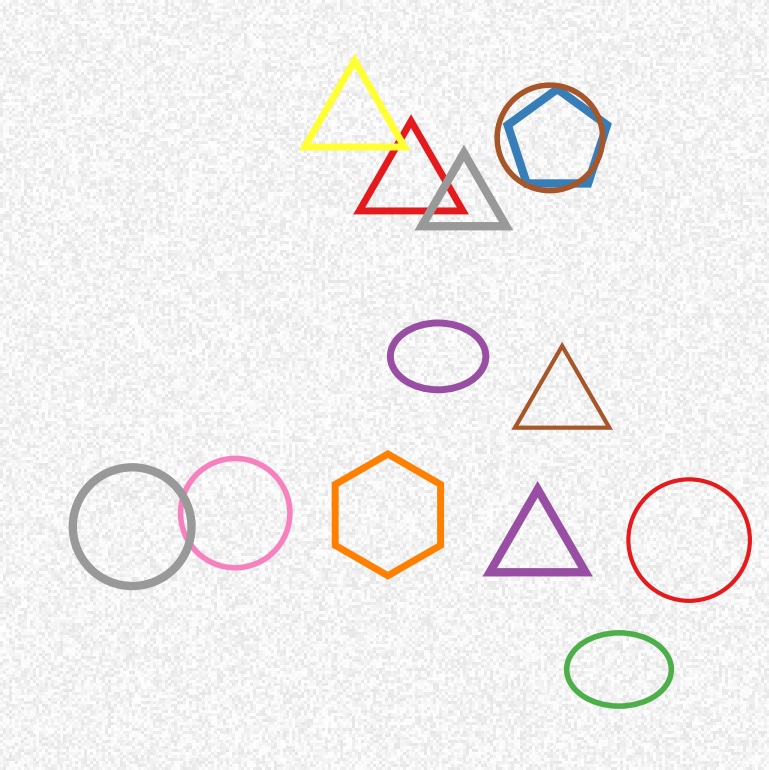[{"shape": "triangle", "thickness": 2.5, "radius": 0.39, "center": [0.534, 0.765]}, {"shape": "circle", "thickness": 1.5, "radius": 0.39, "center": [0.895, 0.299]}, {"shape": "pentagon", "thickness": 3, "radius": 0.34, "center": [0.724, 0.817]}, {"shape": "oval", "thickness": 2, "radius": 0.34, "center": [0.804, 0.131]}, {"shape": "oval", "thickness": 2.5, "radius": 0.31, "center": [0.569, 0.537]}, {"shape": "triangle", "thickness": 3, "radius": 0.36, "center": [0.698, 0.293]}, {"shape": "hexagon", "thickness": 2.5, "radius": 0.4, "center": [0.504, 0.331]}, {"shape": "triangle", "thickness": 2.5, "radius": 0.37, "center": [0.461, 0.846]}, {"shape": "triangle", "thickness": 1.5, "radius": 0.35, "center": [0.73, 0.48]}, {"shape": "circle", "thickness": 2, "radius": 0.34, "center": [0.714, 0.821]}, {"shape": "circle", "thickness": 2, "radius": 0.35, "center": [0.305, 0.334]}, {"shape": "triangle", "thickness": 3, "radius": 0.32, "center": [0.603, 0.738]}, {"shape": "circle", "thickness": 3, "radius": 0.39, "center": [0.172, 0.316]}]